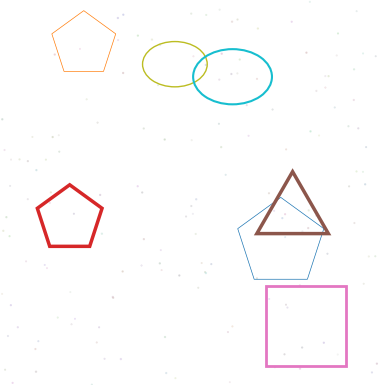[{"shape": "pentagon", "thickness": 0.5, "radius": 0.59, "center": [0.729, 0.37]}, {"shape": "pentagon", "thickness": 0.5, "radius": 0.44, "center": [0.218, 0.885]}, {"shape": "pentagon", "thickness": 2.5, "radius": 0.44, "center": [0.181, 0.432]}, {"shape": "triangle", "thickness": 2.5, "radius": 0.54, "center": [0.76, 0.447]}, {"shape": "square", "thickness": 2, "radius": 0.51, "center": [0.795, 0.154]}, {"shape": "oval", "thickness": 1, "radius": 0.42, "center": [0.454, 0.833]}, {"shape": "oval", "thickness": 1.5, "radius": 0.51, "center": [0.604, 0.801]}]